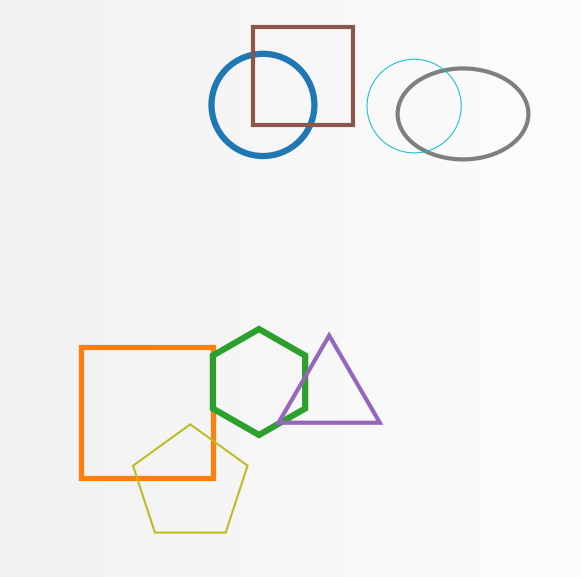[{"shape": "circle", "thickness": 3, "radius": 0.44, "center": [0.452, 0.817]}, {"shape": "square", "thickness": 2.5, "radius": 0.57, "center": [0.253, 0.284]}, {"shape": "hexagon", "thickness": 3, "radius": 0.46, "center": [0.446, 0.338]}, {"shape": "triangle", "thickness": 2, "radius": 0.5, "center": [0.566, 0.317]}, {"shape": "square", "thickness": 2, "radius": 0.43, "center": [0.521, 0.867]}, {"shape": "oval", "thickness": 2, "radius": 0.56, "center": [0.797, 0.802]}, {"shape": "pentagon", "thickness": 1, "radius": 0.52, "center": [0.327, 0.161]}, {"shape": "circle", "thickness": 0.5, "radius": 0.41, "center": [0.712, 0.815]}]